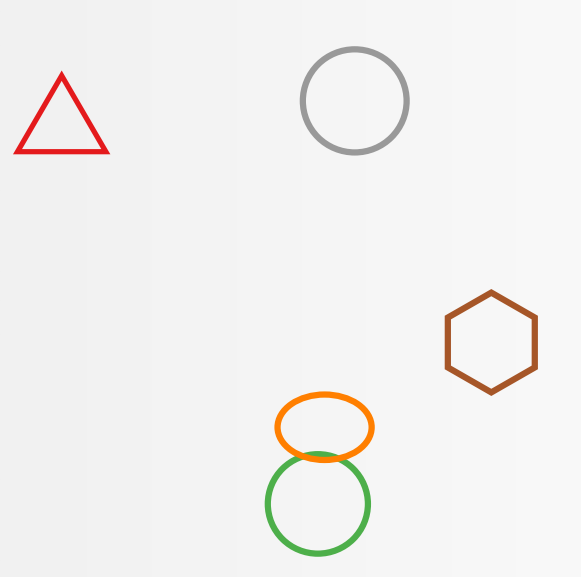[{"shape": "triangle", "thickness": 2.5, "radius": 0.44, "center": [0.106, 0.78]}, {"shape": "circle", "thickness": 3, "radius": 0.43, "center": [0.547, 0.127]}, {"shape": "oval", "thickness": 3, "radius": 0.4, "center": [0.558, 0.259]}, {"shape": "hexagon", "thickness": 3, "radius": 0.43, "center": [0.845, 0.406]}, {"shape": "circle", "thickness": 3, "radius": 0.45, "center": [0.61, 0.824]}]